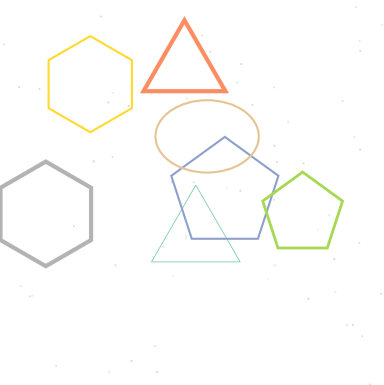[{"shape": "triangle", "thickness": 0.5, "radius": 0.66, "center": [0.509, 0.386]}, {"shape": "triangle", "thickness": 3, "radius": 0.61, "center": [0.479, 0.825]}, {"shape": "pentagon", "thickness": 1.5, "radius": 0.73, "center": [0.584, 0.498]}, {"shape": "pentagon", "thickness": 2, "radius": 0.55, "center": [0.786, 0.444]}, {"shape": "hexagon", "thickness": 1.5, "radius": 0.62, "center": [0.234, 0.781]}, {"shape": "oval", "thickness": 1.5, "radius": 0.67, "center": [0.538, 0.646]}, {"shape": "hexagon", "thickness": 3, "radius": 0.68, "center": [0.119, 0.444]}]